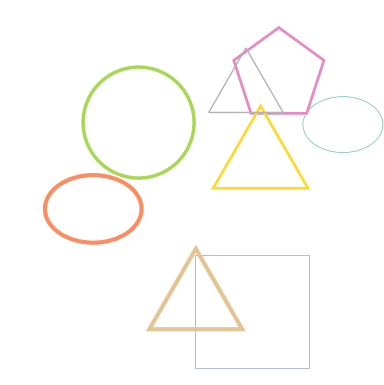[{"shape": "oval", "thickness": 0.5, "radius": 0.52, "center": [0.891, 0.676]}, {"shape": "oval", "thickness": 3, "radius": 0.63, "center": [0.242, 0.457]}, {"shape": "square", "thickness": 0.5, "radius": 0.74, "center": [0.655, 0.191]}, {"shape": "pentagon", "thickness": 2, "radius": 0.62, "center": [0.724, 0.805]}, {"shape": "circle", "thickness": 2.5, "radius": 0.72, "center": [0.36, 0.682]}, {"shape": "triangle", "thickness": 2, "radius": 0.71, "center": [0.677, 0.582]}, {"shape": "triangle", "thickness": 3, "radius": 0.7, "center": [0.509, 0.215]}, {"shape": "triangle", "thickness": 1, "radius": 0.56, "center": [0.639, 0.764]}]